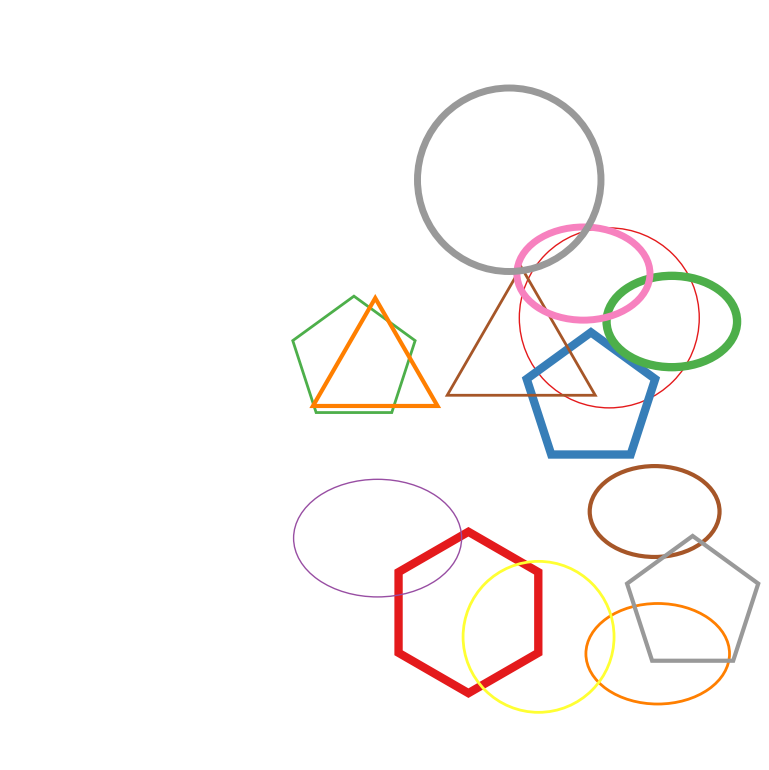[{"shape": "hexagon", "thickness": 3, "radius": 0.52, "center": [0.608, 0.205]}, {"shape": "circle", "thickness": 0.5, "radius": 0.58, "center": [0.791, 0.587]}, {"shape": "pentagon", "thickness": 3, "radius": 0.44, "center": [0.767, 0.481]}, {"shape": "pentagon", "thickness": 1, "radius": 0.42, "center": [0.46, 0.532]}, {"shape": "oval", "thickness": 3, "radius": 0.42, "center": [0.873, 0.582]}, {"shape": "oval", "thickness": 0.5, "radius": 0.55, "center": [0.49, 0.301]}, {"shape": "triangle", "thickness": 1.5, "radius": 0.47, "center": [0.487, 0.519]}, {"shape": "oval", "thickness": 1, "radius": 0.47, "center": [0.854, 0.151]}, {"shape": "circle", "thickness": 1, "radius": 0.49, "center": [0.699, 0.173]}, {"shape": "triangle", "thickness": 1, "radius": 0.55, "center": [0.677, 0.542]}, {"shape": "oval", "thickness": 1.5, "radius": 0.42, "center": [0.85, 0.336]}, {"shape": "oval", "thickness": 2.5, "radius": 0.43, "center": [0.758, 0.645]}, {"shape": "circle", "thickness": 2.5, "radius": 0.6, "center": [0.661, 0.767]}, {"shape": "pentagon", "thickness": 1.5, "radius": 0.45, "center": [0.9, 0.214]}]